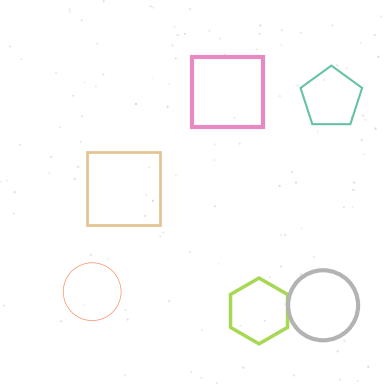[{"shape": "pentagon", "thickness": 1.5, "radius": 0.42, "center": [0.861, 0.746]}, {"shape": "circle", "thickness": 0.5, "radius": 0.38, "center": [0.239, 0.242]}, {"shape": "square", "thickness": 3, "radius": 0.46, "center": [0.591, 0.761]}, {"shape": "hexagon", "thickness": 2.5, "radius": 0.43, "center": [0.673, 0.192]}, {"shape": "square", "thickness": 2, "radius": 0.47, "center": [0.32, 0.51]}, {"shape": "circle", "thickness": 3, "radius": 0.45, "center": [0.839, 0.207]}]